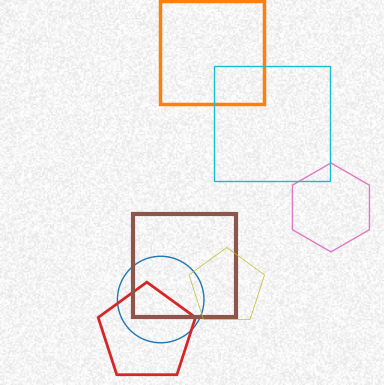[{"shape": "circle", "thickness": 1, "radius": 0.56, "center": [0.417, 0.222]}, {"shape": "square", "thickness": 2.5, "radius": 0.67, "center": [0.551, 0.864]}, {"shape": "pentagon", "thickness": 2, "radius": 0.66, "center": [0.381, 0.134]}, {"shape": "square", "thickness": 3, "radius": 0.67, "center": [0.478, 0.309]}, {"shape": "hexagon", "thickness": 1, "radius": 0.58, "center": [0.86, 0.461]}, {"shape": "pentagon", "thickness": 0.5, "radius": 0.52, "center": [0.589, 0.254]}, {"shape": "square", "thickness": 1, "radius": 0.75, "center": [0.706, 0.679]}]